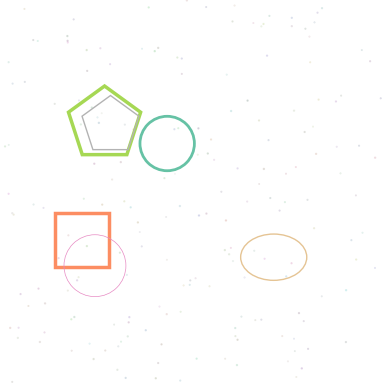[{"shape": "circle", "thickness": 2, "radius": 0.35, "center": [0.434, 0.627]}, {"shape": "square", "thickness": 2.5, "radius": 0.35, "center": [0.213, 0.377]}, {"shape": "circle", "thickness": 0.5, "radius": 0.4, "center": [0.247, 0.31]}, {"shape": "pentagon", "thickness": 2.5, "radius": 0.49, "center": [0.272, 0.678]}, {"shape": "oval", "thickness": 1, "radius": 0.43, "center": [0.711, 0.332]}, {"shape": "pentagon", "thickness": 1, "radius": 0.39, "center": [0.287, 0.674]}]